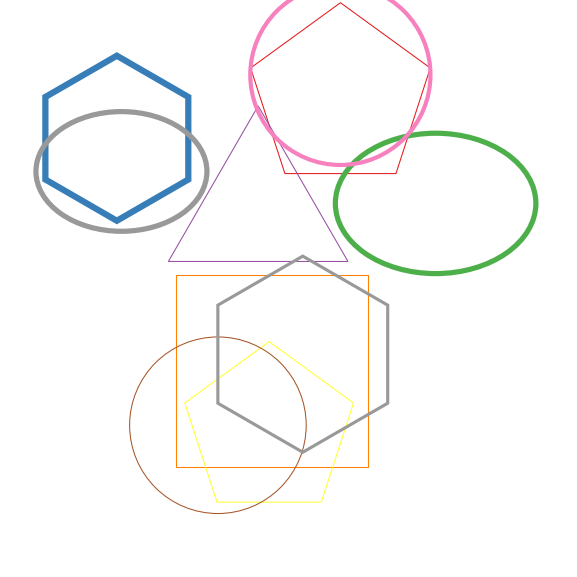[{"shape": "pentagon", "thickness": 0.5, "radius": 0.82, "center": [0.59, 0.831]}, {"shape": "hexagon", "thickness": 3, "radius": 0.71, "center": [0.202, 0.76]}, {"shape": "oval", "thickness": 2.5, "radius": 0.87, "center": [0.754, 0.647]}, {"shape": "triangle", "thickness": 0.5, "radius": 0.9, "center": [0.447, 0.636]}, {"shape": "square", "thickness": 0.5, "radius": 0.83, "center": [0.471, 0.356]}, {"shape": "pentagon", "thickness": 0.5, "radius": 0.77, "center": [0.466, 0.254]}, {"shape": "circle", "thickness": 0.5, "radius": 0.76, "center": [0.377, 0.263]}, {"shape": "circle", "thickness": 2, "radius": 0.78, "center": [0.589, 0.869]}, {"shape": "hexagon", "thickness": 1.5, "radius": 0.85, "center": [0.524, 0.386]}, {"shape": "oval", "thickness": 2.5, "radius": 0.74, "center": [0.21, 0.702]}]